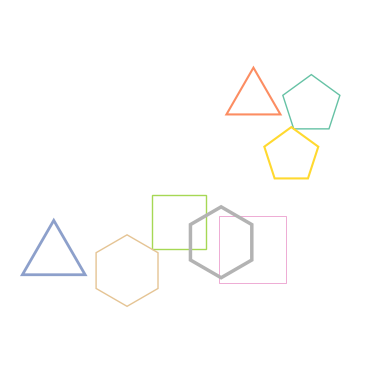[{"shape": "pentagon", "thickness": 1, "radius": 0.39, "center": [0.809, 0.728]}, {"shape": "triangle", "thickness": 1.5, "radius": 0.4, "center": [0.658, 0.743]}, {"shape": "triangle", "thickness": 2, "radius": 0.47, "center": [0.14, 0.333]}, {"shape": "square", "thickness": 0.5, "radius": 0.44, "center": [0.655, 0.353]}, {"shape": "square", "thickness": 1, "radius": 0.35, "center": [0.465, 0.424]}, {"shape": "pentagon", "thickness": 1.5, "radius": 0.37, "center": [0.757, 0.596]}, {"shape": "hexagon", "thickness": 1, "radius": 0.46, "center": [0.33, 0.297]}, {"shape": "hexagon", "thickness": 2.5, "radius": 0.46, "center": [0.574, 0.371]}]